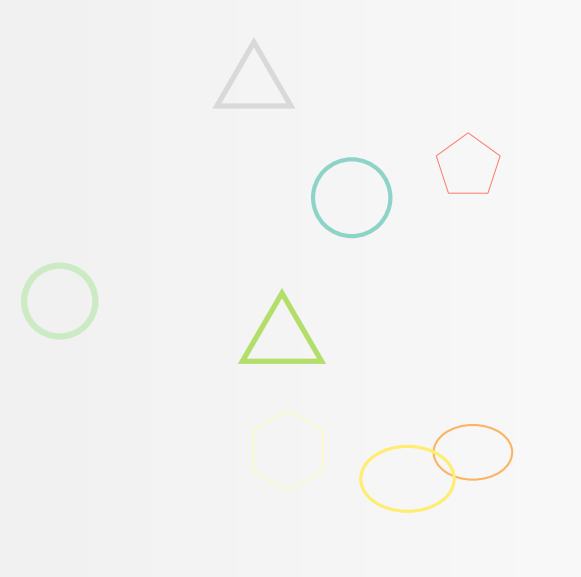[{"shape": "circle", "thickness": 2, "radius": 0.33, "center": [0.605, 0.657]}, {"shape": "hexagon", "thickness": 0.5, "radius": 0.35, "center": [0.495, 0.219]}, {"shape": "pentagon", "thickness": 0.5, "radius": 0.29, "center": [0.806, 0.711]}, {"shape": "oval", "thickness": 1, "radius": 0.34, "center": [0.814, 0.216]}, {"shape": "triangle", "thickness": 2.5, "radius": 0.39, "center": [0.485, 0.413]}, {"shape": "triangle", "thickness": 2.5, "radius": 0.37, "center": [0.437, 0.852]}, {"shape": "circle", "thickness": 3, "radius": 0.31, "center": [0.103, 0.478]}, {"shape": "oval", "thickness": 1.5, "radius": 0.4, "center": [0.701, 0.17]}]